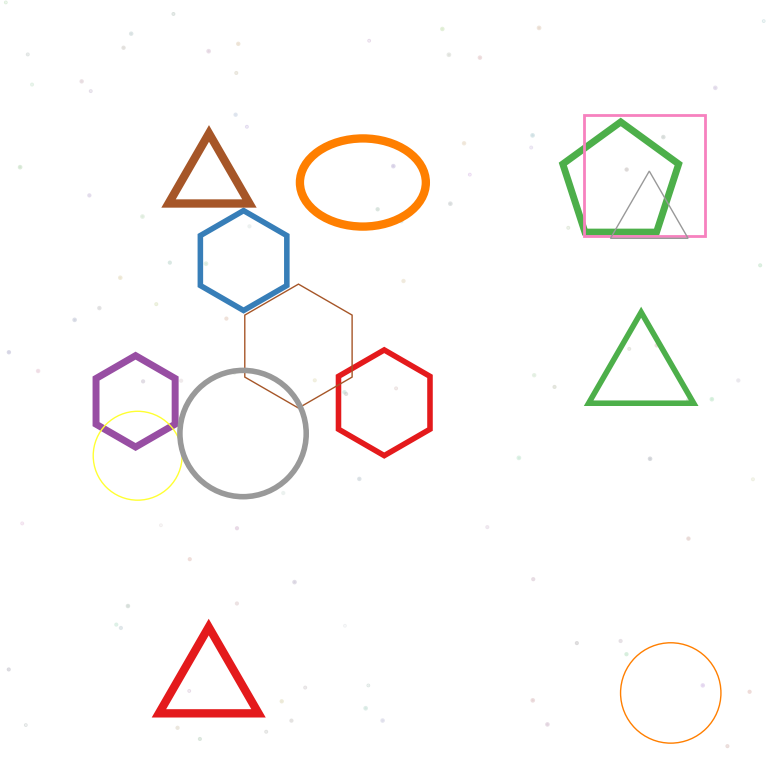[{"shape": "hexagon", "thickness": 2, "radius": 0.34, "center": [0.499, 0.477]}, {"shape": "triangle", "thickness": 3, "radius": 0.37, "center": [0.271, 0.111]}, {"shape": "hexagon", "thickness": 2, "radius": 0.32, "center": [0.316, 0.662]}, {"shape": "pentagon", "thickness": 2.5, "radius": 0.4, "center": [0.806, 0.763]}, {"shape": "triangle", "thickness": 2, "radius": 0.39, "center": [0.833, 0.516]}, {"shape": "hexagon", "thickness": 2.5, "radius": 0.3, "center": [0.176, 0.479]}, {"shape": "oval", "thickness": 3, "radius": 0.41, "center": [0.471, 0.763]}, {"shape": "circle", "thickness": 0.5, "radius": 0.33, "center": [0.871, 0.1]}, {"shape": "circle", "thickness": 0.5, "radius": 0.29, "center": [0.179, 0.408]}, {"shape": "triangle", "thickness": 3, "radius": 0.3, "center": [0.271, 0.766]}, {"shape": "hexagon", "thickness": 0.5, "radius": 0.4, "center": [0.388, 0.551]}, {"shape": "square", "thickness": 1, "radius": 0.39, "center": [0.837, 0.772]}, {"shape": "circle", "thickness": 2, "radius": 0.41, "center": [0.316, 0.437]}, {"shape": "triangle", "thickness": 0.5, "radius": 0.29, "center": [0.843, 0.72]}]